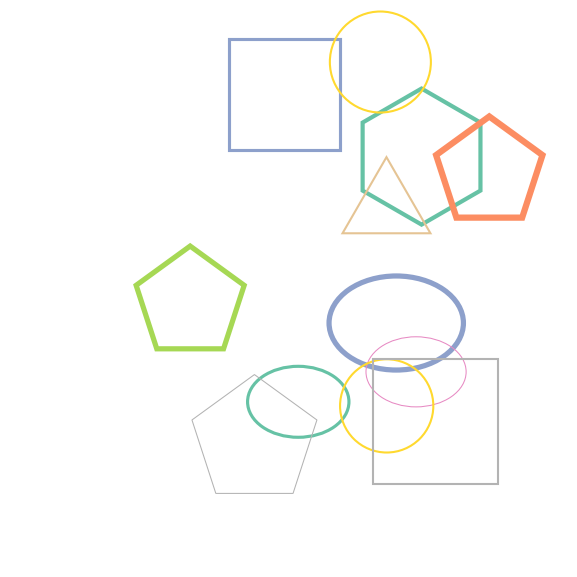[{"shape": "hexagon", "thickness": 2, "radius": 0.59, "center": [0.73, 0.728]}, {"shape": "oval", "thickness": 1.5, "radius": 0.44, "center": [0.516, 0.303]}, {"shape": "pentagon", "thickness": 3, "radius": 0.48, "center": [0.847, 0.701]}, {"shape": "square", "thickness": 1.5, "radius": 0.48, "center": [0.492, 0.836]}, {"shape": "oval", "thickness": 2.5, "radius": 0.58, "center": [0.686, 0.44]}, {"shape": "oval", "thickness": 0.5, "radius": 0.43, "center": [0.72, 0.355]}, {"shape": "pentagon", "thickness": 2.5, "radius": 0.49, "center": [0.329, 0.475]}, {"shape": "circle", "thickness": 1, "radius": 0.44, "center": [0.659, 0.892]}, {"shape": "circle", "thickness": 1, "radius": 0.4, "center": [0.67, 0.296]}, {"shape": "triangle", "thickness": 1, "radius": 0.44, "center": [0.669, 0.639]}, {"shape": "square", "thickness": 1, "radius": 0.54, "center": [0.754, 0.269]}, {"shape": "pentagon", "thickness": 0.5, "radius": 0.57, "center": [0.441, 0.237]}]